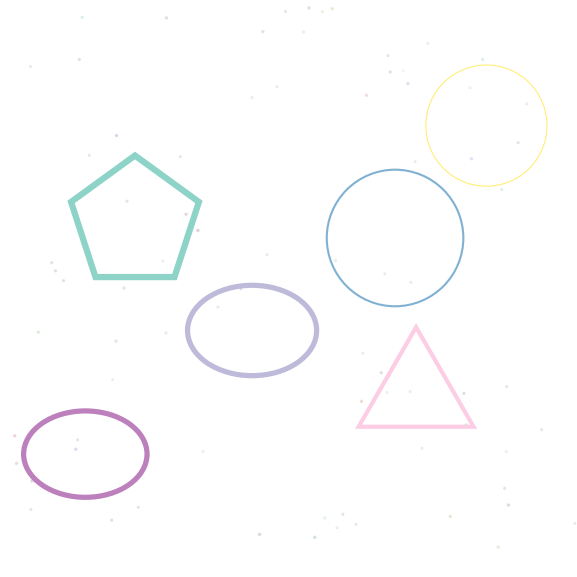[{"shape": "pentagon", "thickness": 3, "radius": 0.58, "center": [0.234, 0.613]}, {"shape": "oval", "thickness": 2.5, "radius": 0.56, "center": [0.437, 0.427]}, {"shape": "circle", "thickness": 1, "radius": 0.59, "center": [0.684, 0.587]}, {"shape": "triangle", "thickness": 2, "radius": 0.57, "center": [0.72, 0.318]}, {"shape": "oval", "thickness": 2.5, "radius": 0.53, "center": [0.148, 0.213]}, {"shape": "circle", "thickness": 0.5, "radius": 0.52, "center": [0.842, 0.782]}]